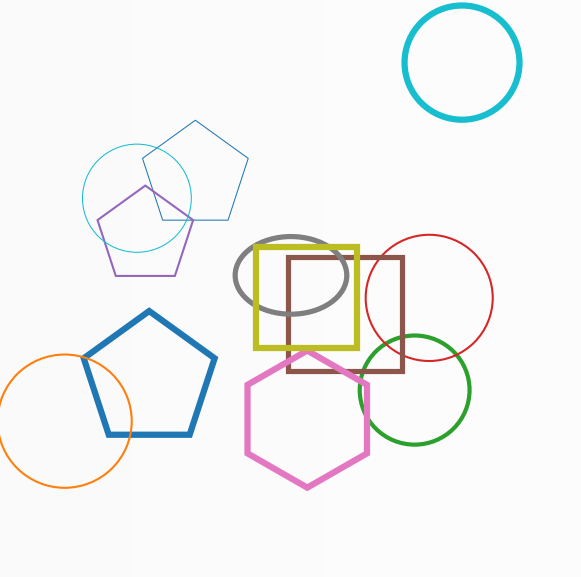[{"shape": "pentagon", "thickness": 0.5, "radius": 0.48, "center": [0.336, 0.695]}, {"shape": "pentagon", "thickness": 3, "radius": 0.59, "center": [0.257, 0.342]}, {"shape": "circle", "thickness": 1, "radius": 0.58, "center": [0.111, 0.27]}, {"shape": "circle", "thickness": 2, "radius": 0.47, "center": [0.713, 0.324]}, {"shape": "circle", "thickness": 1, "radius": 0.55, "center": [0.738, 0.483]}, {"shape": "pentagon", "thickness": 1, "radius": 0.43, "center": [0.25, 0.591]}, {"shape": "square", "thickness": 2.5, "radius": 0.49, "center": [0.594, 0.456]}, {"shape": "hexagon", "thickness": 3, "radius": 0.59, "center": [0.529, 0.273]}, {"shape": "oval", "thickness": 2.5, "radius": 0.48, "center": [0.501, 0.522]}, {"shape": "square", "thickness": 3, "radius": 0.43, "center": [0.528, 0.484]}, {"shape": "circle", "thickness": 3, "radius": 0.49, "center": [0.795, 0.891]}, {"shape": "circle", "thickness": 0.5, "radius": 0.47, "center": [0.236, 0.656]}]